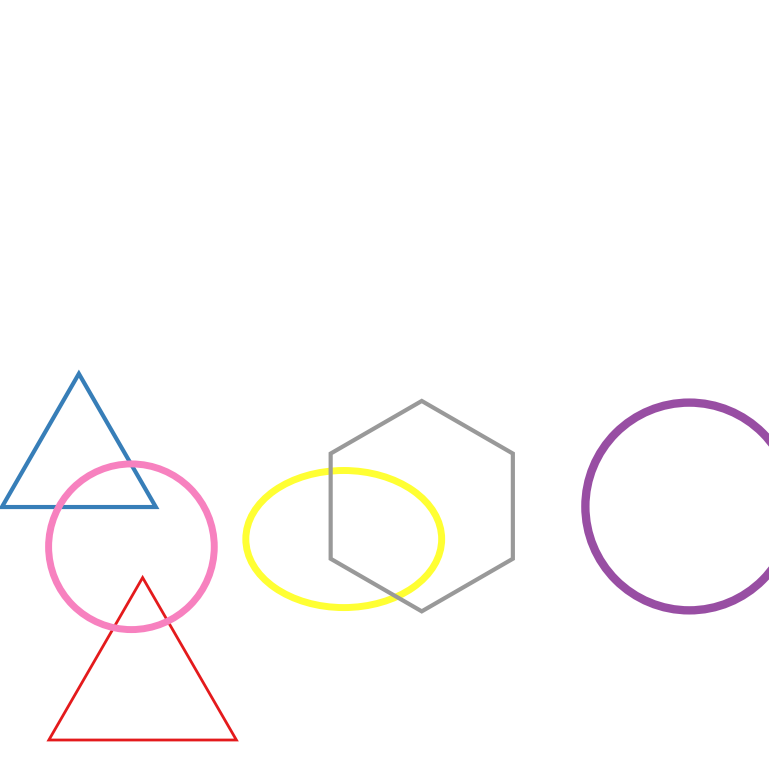[{"shape": "triangle", "thickness": 1, "radius": 0.7, "center": [0.185, 0.109]}, {"shape": "triangle", "thickness": 1.5, "radius": 0.58, "center": [0.102, 0.399]}, {"shape": "circle", "thickness": 3, "radius": 0.67, "center": [0.895, 0.342]}, {"shape": "oval", "thickness": 2.5, "radius": 0.64, "center": [0.446, 0.3]}, {"shape": "circle", "thickness": 2.5, "radius": 0.54, "center": [0.171, 0.29]}, {"shape": "hexagon", "thickness": 1.5, "radius": 0.68, "center": [0.548, 0.343]}]